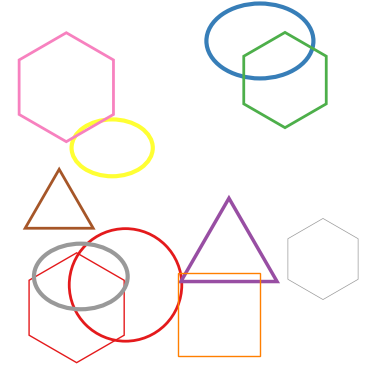[{"shape": "hexagon", "thickness": 1, "radius": 0.71, "center": [0.199, 0.201]}, {"shape": "circle", "thickness": 2, "radius": 0.73, "center": [0.326, 0.26]}, {"shape": "oval", "thickness": 3, "radius": 0.69, "center": [0.675, 0.894]}, {"shape": "hexagon", "thickness": 2, "radius": 0.62, "center": [0.74, 0.792]}, {"shape": "triangle", "thickness": 2.5, "radius": 0.72, "center": [0.595, 0.341]}, {"shape": "square", "thickness": 1, "radius": 0.54, "center": [0.569, 0.183]}, {"shape": "oval", "thickness": 3, "radius": 0.53, "center": [0.291, 0.616]}, {"shape": "triangle", "thickness": 2, "radius": 0.51, "center": [0.154, 0.458]}, {"shape": "hexagon", "thickness": 2, "radius": 0.71, "center": [0.172, 0.773]}, {"shape": "oval", "thickness": 3, "radius": 0.61, "center": [0.21, 0.282]}, {"shape": "hexagon", "thickness": 0.5, "radius": 0.53, "center": [0.839, 0.327]}]